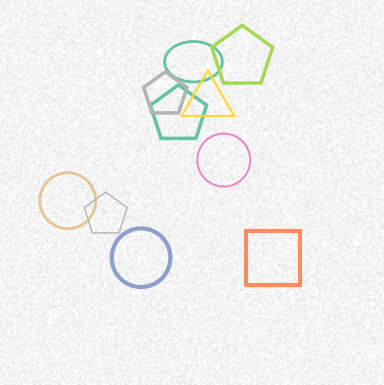[{"shape": "pentagon", "thickness": 2.5, "radius": 0.38, "center": [0.464, 0.703]}, {"shape": "oval", "thickness": 2, "radius": 0.37, "center": [0.502, 0.84]}, {"shape": "square", "thickness": 3, "radius": 0.35, "center": [0.708, 0.33]}, {"shape": "circle", "thickness": 3, "radius": 0.38, "center": [0.366, 0.331]}, {"shape": "circle", "thickness": 1.5, "radius": 0.34, "center": [0.581, 0.584]}, {"shape": "pentagon", "thickness": 2.5, "radius": 0.42, "center": [0.629, 0.851]}, {"shape": "triangle", "thickness": 1.5, "radius": 0.39, "center": [0.54, 0.738]}, {"shape": "circle", "thickness": 2, "radius": 0.36, "center": [0.176, 0.479]}, {"shape": "pentagon", "thickness": 2.5, "radius": 0.3, "center": [0.429, 0.755]}, {"shape": "pentagon", "thickness": 1, "radius": 0.29, "center": [0.275, 0.442]}]